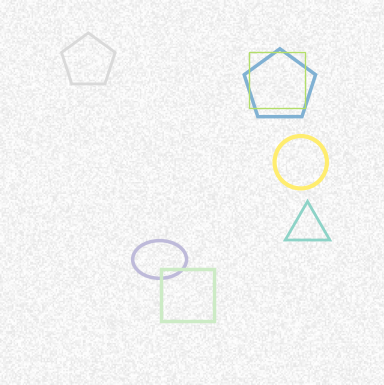[{"shape": "triangle", "thickness": 2, "radius": 0.33, "center": [0.799, 0.41]}, {"shape": "oval", "thickness": 2.5, "radius": 0.35, "center": [0.415, 0.326]}, {"shape": "pentagon", "thickness": 2.5, "radius": 0.49, "center": [0.727, 0.776]}, {"shape": "square", "thickness": 1, "radius": 0.36, "center": [0.719, 0.793]}, {"shape": "pentagon", "thickness": 2, "radius": 0.37, "center": [0.229, 0.841]}, {"shape": "square", "thickness": 2.5, "radius": 0.34, "center": [0.486, 0.234]}, {"shape": "circle", "thickness": 3, "radius": 0.34, "center": [0.781, 0.579]}]